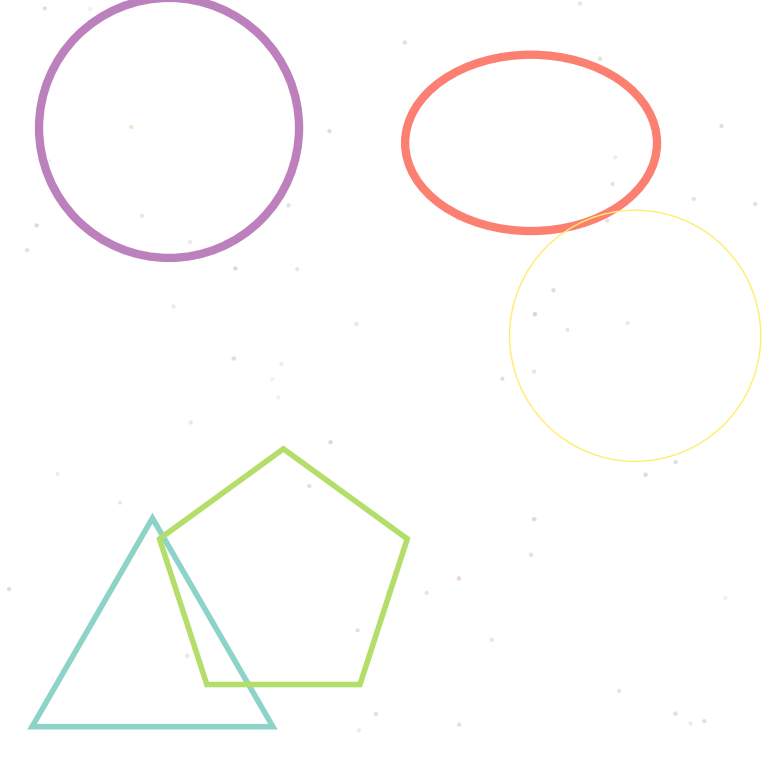[{"shape": "triangle", "thickness": 2, "radius": 0.9, "center": [0.198, 0.147]}, {"shape": "oval", "thickness": 3, "radius": 0.82, "center": [0.69, 0.814]}, {"shape": "pentagon", "thickness": 2, "radius": 0.85, "center": [0.368, 0.248]}, {"shape": "circle", "thickness": 3, "radius": 0.84, "center": [0.22, 0.834]}, {"shape": "circle", "thickness": 0.5, "radius": 0.82, "center": [0.825, 0.564]}]